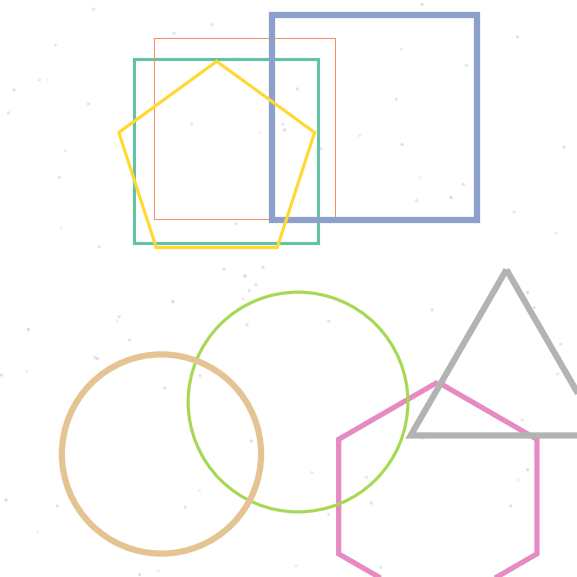[{"shape": "square", "thickness": 1.5, "radius": 0.8, "center": [0.391, 0.738]}, {"shape": "square", "thickness": 0.5, "radius": 0.79, "center": [0.424, 0.776]}, {"shape": "square", "thickness": 3, "radius": 0.89, "center": [0.649, 0.795]}, {"shape": "hexagon", "thickness": 2.5, "radius": 0.99, "center": [0.758, 0.139]}, {"shape": "circle", "thickness": 1.5, "radius": 0.95, "center": [0.516, 0.303]}, {"shape": "pentagon", "thickness": 1.5, "radius": 0.89, "center": [0.375, 0.715]}, {"shape": "circle", "thickness": 3, "radius": 0.86, "center": [0.28, 0.213]}, {"shape": "triangle", "thickness": 3, "radius": 0.96, "center": [0.877, 0.341]}]